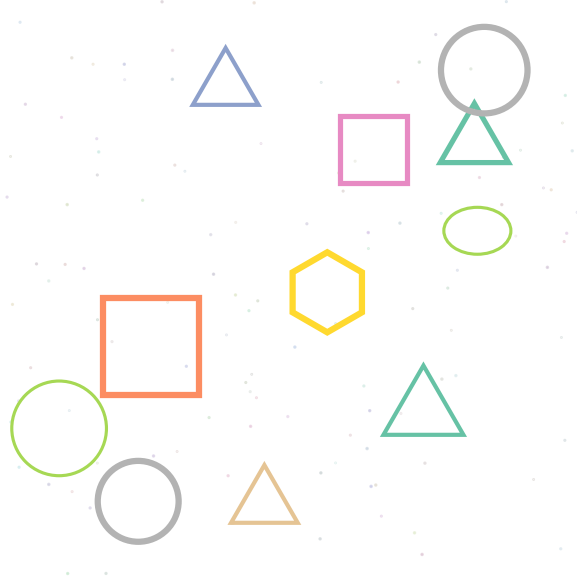[{"shape": "triangle", "thickness": 2, "radius": 0.4, "center": [0.733, 0.286]}, {"shape": "triangle", "thickness": 2.5, "radius": 0.34, "center": [0.821, 0.752]}, {"shape": "square", "thickness": 3, "radius": 0.42, "center": [0.262, 0.399]}, {"shape": "triangle", "thickness": 2, "radius": 0.33, "center": [0.391, 0.85]}, {"shape": "square", "thickness": 2.5, "radius": 0.29, "center": [0.647, 0.74]}, {"shape": "oval", "thickness": 1.5, "radius": 0.29, "center": [0.827, 0.6]}, {"shape": "circle", "thickness": 1.5, "radius": 0.41, "center": [0.102, 0.257]}, {"shape": "hexagon", "thickness": 3, "radius": 0.35, "center": [0.567, 0.493]}, {"shape": "triangle", "thickness": 2, "radius": 0.33, "center": [0.458, 0.127]}, {"shape": "circle", "thickness": 3, "radius": 0.35, "center": [0.239, 0.131]}, {"shape": "circle", "thickness": 3, "radius": 0.37, "center": [0.839, 0.878]}]